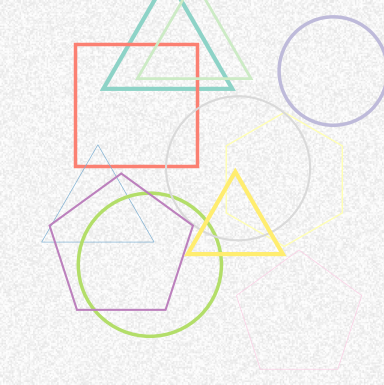[{"shape": "triangle", "thickness": 3, "radius": 0.97, "center": [0.436, 0.866]}, {"shape": "hexagon", "thickness": 1, "radius": 0.87, "center": [0.738, 0.534]}, {"shape": "circle", "thickness": 2.5, "radius": 0.7, "center": [0.866, 0.815]}, {"shape": "square", "thickness": 2.5, "radius": 0.79, "center": [0.353, 0.726]}, {"shape": "triangle", "thickness": 0.5, "radius": 0.84, "center": [0.254, 0.456]}, {"shape": "circle", "thickness": 2.5, "radius": 0.93, "center": [0.389, 0.312]}, {"shape": "pentagon", "thickness": 0.5, "radius": 0.86, "center": [0.777, 0.179]}, {"shape": "circle", "thickness": 1.5, "radius": 0.94, "center": [0.618, 0.563]}, {"shape": "pentagon", "thickness": 1.5, "radius": 0.98, "center": [0.315, 0.354]}, {"shape": "triangle", "thickness": 2, "radius": 0.85, "center": [0.504, 0.881]}, {"shape": "triangle", "thickness": 3, "radius": 0.71, "center": [0.611, 0.411]}]